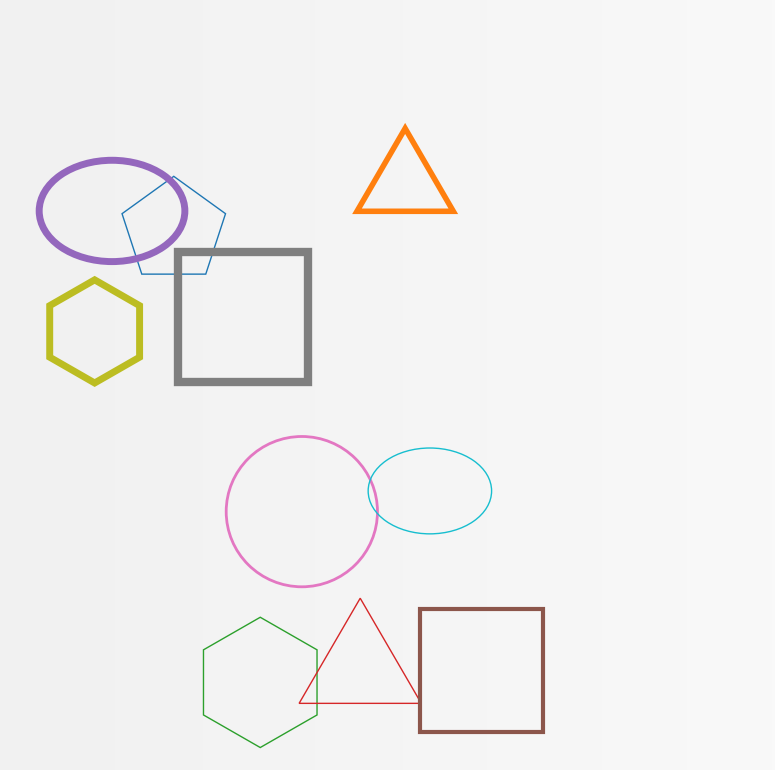[{"shape": "pentagon", "thickness": 0.5, "radius": 0.35, "center": [0.224, 0.701]}, {"shape": "triangle", "thickness": 2, "radius": 0.36, "center": [0.523, 0.761]}, {"shape": "hexagon", "thickness": 0.5, "radius": 0.42, "center": [0.336, 0.114]}, {"shape": "triangle", "thickness": 0.5, "radius": 0.46, "center": [0.465, 0.132]}, {"shape": "oval", "thickness": 2.5, "radius": 0.47, "center": [0.145, 0.726]}, {"shape": "square", "thickness": 1.5, "radius": 0.4, "center": [0.621, 0.129]}, {"shape": "circle", "thickness": 1, "radius": 0.49, "center": [0.389, 0.336]}, {"shape": "square", "thickness": 3, "radius": 0.42, "center": [0.313, 0.588]}, {"shape": "hexagon", "thickness": 2.5, "radius": 0.33, "center": [0.122, 0.57]}, {"shape": "oval", "thickness": 0.5, "radius": 0.4, "center": [0.555, 0.362]}]